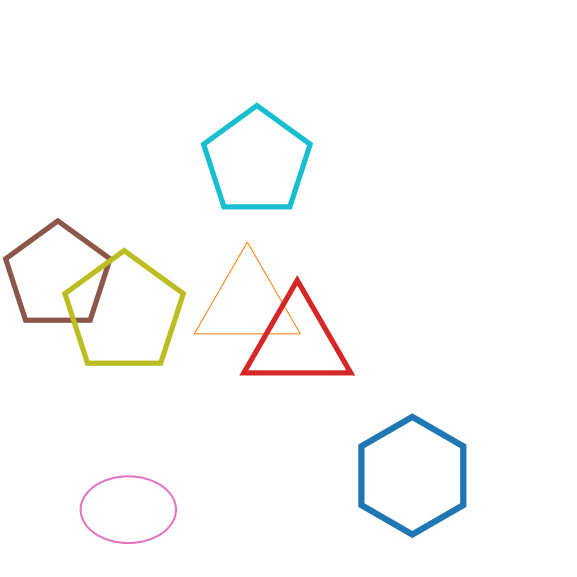[{"shape": "hexagon", "thickness": 3, "radius": 0.51, "center": [0.714, 0.175]}, {"shape": "triangle", "thickness": 0.5, "radius": 0.53, "center": [0.428, 0.474]}, {"shape": "triangle", "thickness": 2.5, "radius": 0.53, "center": [0.515, 0.407]}, {"shape": "pentagon", "thickness": 2.5, "radius": 0.48, "center": [0.1, 0.522]}, {"shape": "oval", "thickness": 1, "radius": 0.41, "center": [0.222, 0.117]}, {"shape": "pentagon", "thickness": 2.5, "radius": 0.54, "center": [0.215, 0.457]}, {"shape": "pentagon", "thickness": 2.5, "radius": 0.49, "center": [0.445, 0.719]}]